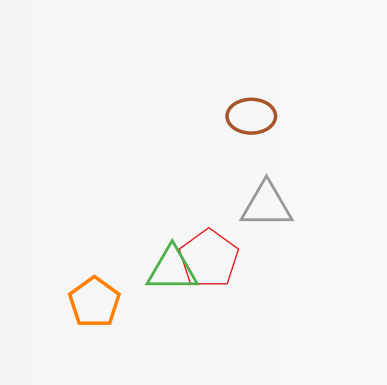[{"shape": "pentagon", "thickness": 1, "radius": 0.4, "center": [0.539, 0.328]}, {"shape": "triangle", "thickness": 2, "radius": 0.37, "center": [0.444, 0.3]}, {"shape": "pentagon", "thickness": 2.5, "radius": 0.34, "center": [0.244, 0.215]}, {"shape": "oval", "thickness": 2.5, "radius": 0.31, "center": [0.649, 0.698]}, {"shape": "triangle", "thickness": 2, "radius": 0.38, "center": [0.688, 0.467]}]